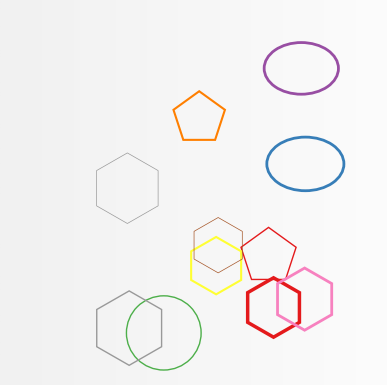[{"shape": "pentagon", "thickness": 1, "radius": 0.37, "center": [0.693, 0.335]}, {"shape": "hexagon", "thickness": 2.5, "radius": 0.39, "center": [0.706, 0.201]}, {"shape": "oval", "thickness": 2, "radius": 0.5, "center": [0.788, 0.574]}, {"shape": "circle", "thickness": 1, "radius": 0.48, "center": [0.423, 0.135]}, {"shape": "oval", "thickness": 2, "radius": 0.48, "center": [0.778, 0.822]}, {"shape": "pentagon", "thickness": 1.5, "radius": 0.35, "center": [0.514, 0.693]}, {"shape": "hexagon", "thickness": 1.5, "radius": 0.37, "center": [0.558, 0.31]}, {"shape": "hexagon", "thickness": 0.5, "radius": 0.36, "center": [0.563, 0.363]}, {"shape": "hexagon", "thickness": 2, "radius": 0.4, "center": [0.786, 0.223]}, {"shape": "hexagon", "thickness": 1, "radius": 0.48, "center": [0.333, 0.148]}, {"shape": "hexagon", "thickness": 0.5, "radius": 0.46, "center": [0.329, 0.511]}]